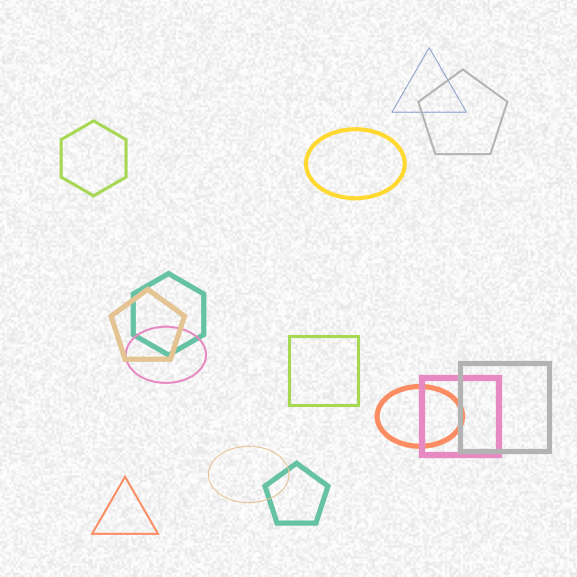[{"shape": "pentagon", "thickness": 2.5, "radius": 0.29, "center": [0.513, 0.14]}, {"shape": "hexagon", "thickness": 2.5, "radius": 0.35, "center": [0.292, 0.455]}, {"shape": "oval", "thickness": 2.5, "radius": 0.37, "center": [0.727, 0.278]}, {"shape": "triangle", "thickness": 1, "radius": 0.33, "center": [0.217, 0.108]}, {"shape": "triangle", "thickness": 0.5, "radius": 0.37, "center": [0.743, 0.842]}, {"shape": "oval", "thickness": 1, "radius": 0.35, "center": [0.287, 0.385]}, {"shape": "square", "thickness": 3, "radius": 0.33, "center": [0.797, 0.278]}, {"shape": "hexagon", "thickness": 1.5, "radius": 0.32, "center": [0.162, 0.725]}, {"shape": "square", "thickness": 1.5, "radius": 0.3, "center": [0.56, 0.357]}, {"shape": "oval", "thickness": 2, "radius": 0.43, "center": [0.615, 0.716]}, {"shape": "oval", "thickness": 0.5, "radius": 0.35, "center": [0.431, 0.178]}, {"shape": "pentagon", "thickness": 2.5, "radius": 0.33, "center": [0.256, 0.431]}, {"shape": "square", "thickness": 2.5, "radius": 0.38, "center": [0.874, 0.295]}, {"shape": "pentagon", "thickness": 1, "radius": 0.41, "center": [0.801, 0.798]}]